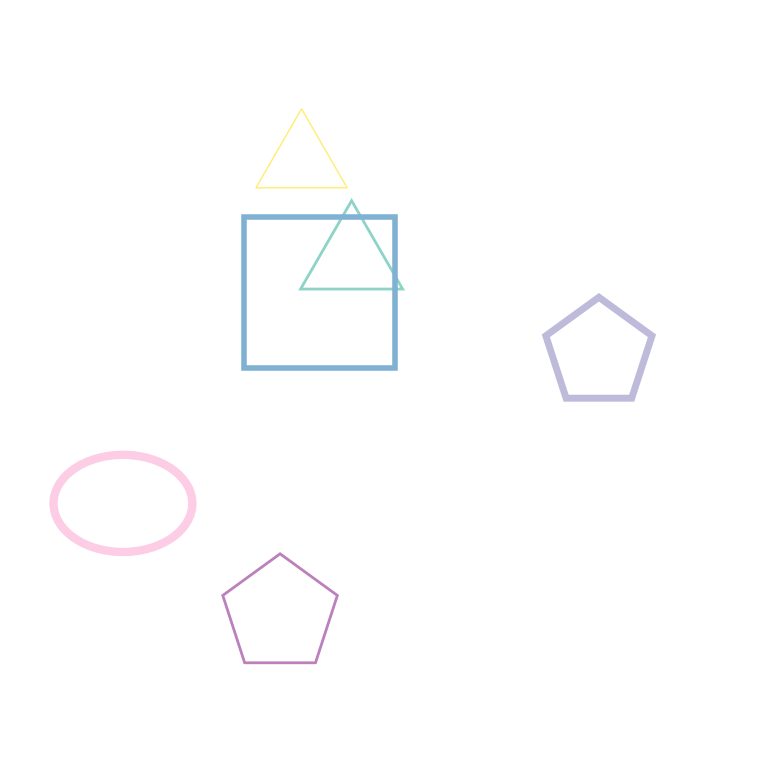[{"shape": "triangle", "thickness": 1, "radius": 0.38, "center": [0.457, 0.663]}, {"shape": "pentagon", "thickness": 2.5, "radius": 0.36, "center": [0.778, 0.541]}, {"shape": "square", "thickness": 2, "radius": 0.49, "center": [0.415, 0.621]}, {"shape": "oval", "thickness": 3, "radius": 0.45, "center": [0.16, 0.346]}, {"shape": "pentagon", "thickness": 1, "radius": 0.39, "center": [0.364, 0.203]}, {"shape": "triangle", "thickness": 0.5, "radius": 0.34, "center": [0.392, 0.79]}]